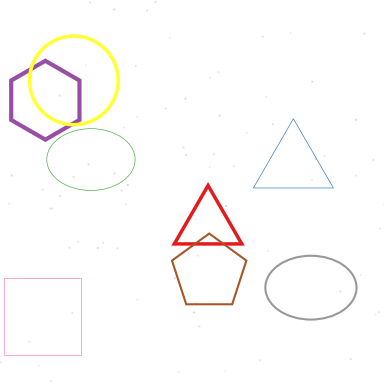[{"shape": "triangle", "thickness": 2.5, "radius": 0.51, "center": [0.54, 0.417]}, {"shape": "triangle", "thickness": 0.5, "radius": 0.6, "center": [0.762, 0.572]}, {"shape": "oval", "thickness": 0.5, "radius": 0.57, "center": [0.236, 0.586]}, {"shape": "hexagon", "thickness": 3, "radius": 0.51, "center": [0.118, 0.74]}, {"shape": "circle", "thickness": 2.5, "radius": 0.58, "center": [0.192, 0.791]}, {"shape": "pentagon", "thickness": 1.5, "radius": 0.51, "center": [0.543, 0.292]}, {"shape": "square", "thickness": 0.5, "radius": 0.5, "center": [0.11, 0.178]}, {"shape": "oval", "thickness": 1.5, "radius": 0.59, "center": [0.808, 0.253]}]